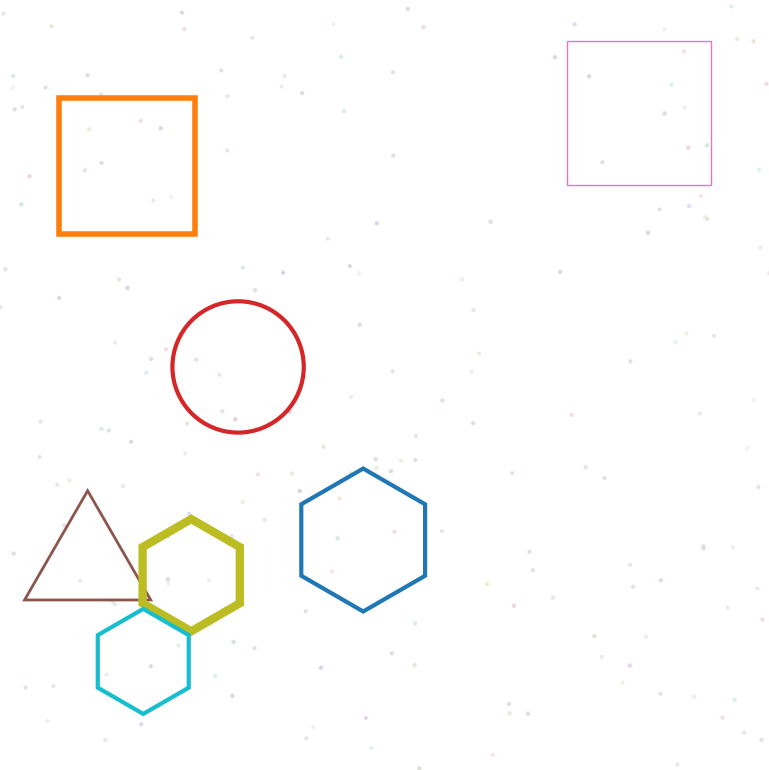[{"shape": "hexagon", "thickness": 1.5, "radius": 0.46, "center": [0.472, 0.299]}, {"shape": "square", "thickness": 2, "radius": 0.44, "center": [0.165, 0.784]}, {"shape": "circle", "thickness": 1.5, "radius": 0.43, "center": [0.309, 0.523]}, {"shape": "triangle", "thickness": 1, "radius": 0.47, "center": [0.114, 0.268]}, {"shape": "square", "thickness": 0.5, "radius": 0.47, "center": [0.83, 0.853]}, {"shape": "hexagon", "thickness": 3, "radius": 0.36, "center": [0.248, 0.253]}, {"shape": "hexagon", "thickness": 1.5, "radius": 0.34, "center": [0.186, 0.141]}]